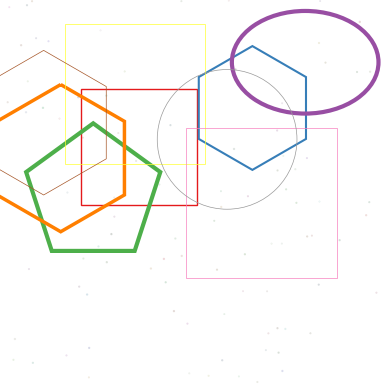[{"shape": "square", "thickness": 1, "radius": 0.75, "center": [0.361, 0.618]}, {"shape": "hexagon", "thickness": 1.5, "radius": 0.8, "center": [0.656, 0.719]}, {"shape": "pentagon", "thickness": 3, "radius": 0.92, "center": [0.242, 0.496]}, {"shape": "oval", "thickness": 3, "radius": 0.95, "center": [0.793, 0.838]}, {"shape": "hexagon", "thickness": 2.5, "radius": 0.96, "center": [0.158, 0.589]}, {"shape": "square", "thickness": 0.5, "radius": 0.91, "center": [0.351, 0.755]}, {"shape": "hexagon", "thickness": 0.5, "radius": 0.94, "center": [0.113, 0.681]}, {"shape": "square", "thickness": 0.5, "radius": 0.98, "center": [0.679, 0.472]}, {"shape": "circle", "thickness": 0.5, "radius": 0.91, "center": [0.59, 0.638]}]